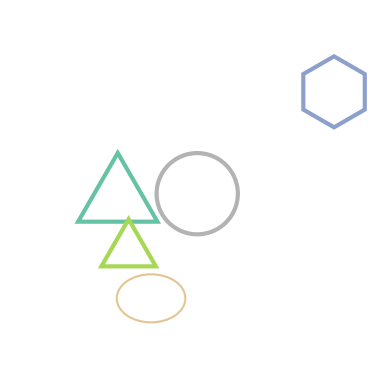[{"shape": "triangle", "thickness": 3, "radius": 0.59, "center": [0.306, 0.484]}, {"shape": "hexagon", "thickness": 3, "radius": 0.46, "center": [0.868, 0.762]}, {"shape": "triangle", "thickness": 3, "radius": 0.41, "center": [0.334, 0.349]}, {"shape": "oval", "thickness": 1.5, "radius": 0.45, "center": [0.392, 0.225]}, {"shape": "circle", "thickness": 3, "radius": 0.53, "center": [0.512, 0.497]}]